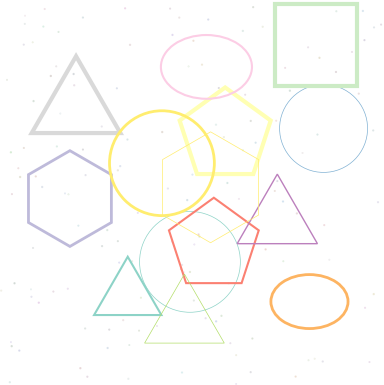[{"shape": "triangle", "thickness": 1.5, "radius": 0.5, "center": [0.332, 0.232]}, {"shape": "circle", "thickness": 0.5, "radius": 0.65, "center": [0.493, 0.32]}, {"shape": "pentagon", "thickness": 3, "radius": 0.62, "center": [0.585, 0.649]}, {"shape": "hexagon", "thickness": 2, "radius": 0.62, "center": [0.182, 0.484]}, {"shape": "pentagon", "thickness": 1.5, "radius": 0.61, "center": [0.555, 0.364]}, {"shape": "circle", "thickness": 0.5, "radius": 0.57, "center": [0.84, 0.666]}, {"shape": "oval", "thickness": 2, "radius": 0.5, "center": [0.804, 0.217]}, {"shape": "triangle", "thickness": 0.5, "radius": 0.6, "center": [0.479, 0.169]}, {"shape": "oval", "thickness": 1.5, "radius": 0.59, "center": [0.536, 0.826]}, {"shape": "triangle", "thickness": 3, "radius": 0.67, "center": [0.198, 0.721]}, {"shape": "triangle", "thickness": 1, "radius": 0.6, "center": [0.72, 0.427]}, {"shape": "square", "thickness": 3, "radius": 0.53, "center": [0.82, 0.883]}, {"shape": "hexagon", "thickness": 0.5, "radius": 0.72, "center": [0.547, 0.514]}, {"shape": "circle", "thickness": 2, "radius": 0.68, "center": [0.421, 0.576]}]